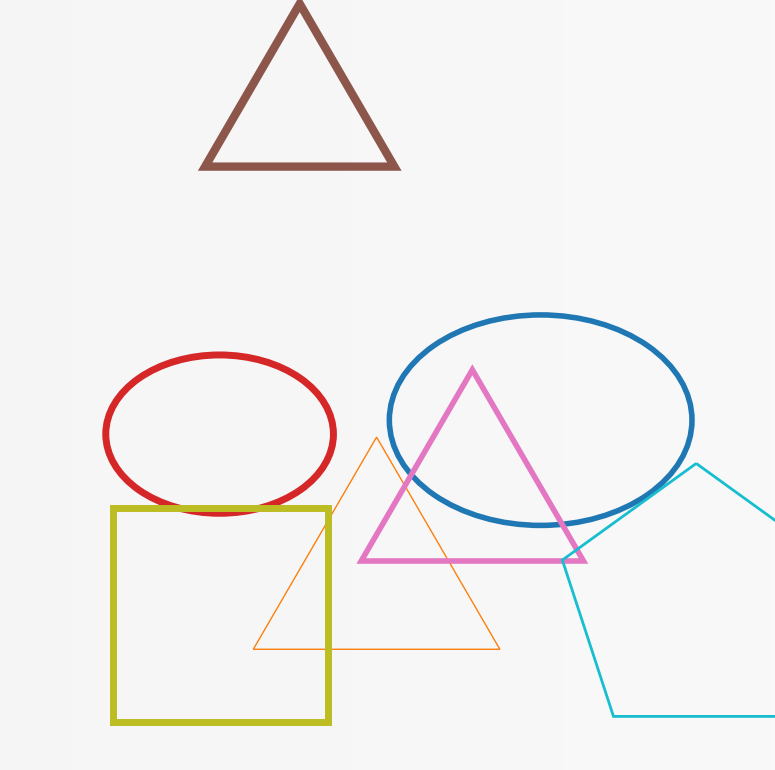[{"shape": "oval", "thickness": 2, "radius": 0.98, "center": [0.698, 0.454]}, {"shape": "triangle", "thickness": 0.5, "radius": 0.92, "center": [0.486, 0.249]}, {"shape": "oval", "thickness": 2.5, "radius": 0.73, "center": [0.283, 0.436]}, {"shape": "triangle", "thickness": 3, "radius": 0.7, "center": [0.387, 0.854]}, {"shape": "triangle", "thickness": 2, "radius": 0.83, "center": [0.609, 0.354]}, {"shape": "square", "thickness": 2.5, "radius": 0.69, "center": [0.284, 0.201]}, {"shape": "pentagon", "thickness": 1, "radius": 0.91, "center": [0.898, 0.217]}]